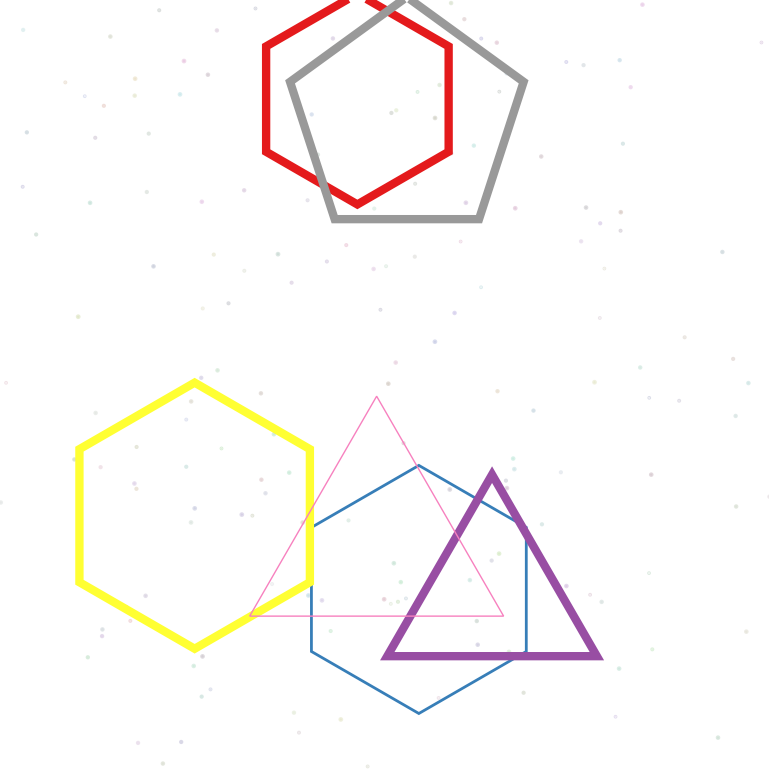[{"shape": "hexagon", "thickness": 3, "radius": 0.68, "center": [0.464, 0.871]}, {"shape": "hexagon", "thickness": 1, "radius": 0.81, "center": [0.544, 0.234]}, {"shape": "triangle", "thickness": 3, "radius": 0.79, "center": [0.639, 0.226]}, {"shape": "hexagon", "thickness": 3, "radius": 0.86, "center": [0.253, 0.33]}, {"shape": "triangle", "thickness": 0.5, "radius": 0.95, "center": [0.489, 0.295]}, {"shape": "pentagon", "thickness": 3, "radius": 0.8, "center": [0.528, 0.844]}]